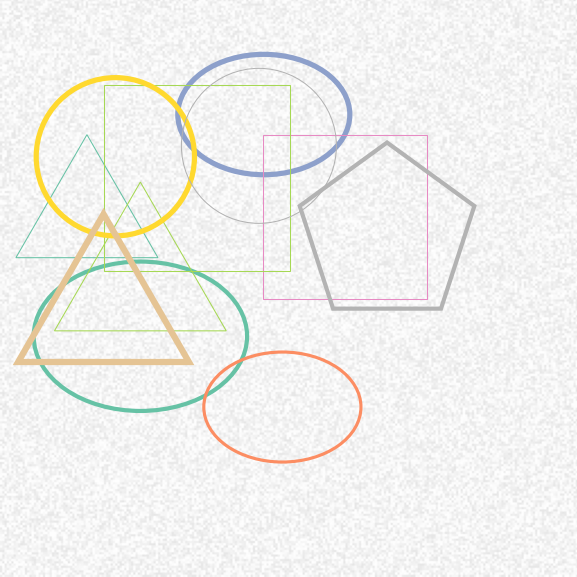[{"shape": "triangle", "thickness": 0.5, "radius": 0.71, "center": [0.151, 0.624]}, {"shape": "oval", "thickness": 2, "radius": 0.92, "center": [0.243, 0.417]}, {"shape": "oval", "thickness": 1.5, "radius": 0.68, "center": [0.489, 0.294]}, {"shape": "oval", "thickness": 2.5, "radius": 0.74, "center": [0.457, 0.801]}, {"shape": "square", "thickness": 0.5, "radius": 0.71, "center": [0.597, 0.623]}, {"shape": "triangle", "thickness": 0.5, "radius": 0.86, "center": [0.243, 0.512]}, {"shape": "square", "thickness": 0.5, "radius": 0.8, "center": [0.341, 0.691]}, {"shape": "circle", "thickness": 2.5, "radius": 0.69, "center": [0.2, 0.728]}, {"shape": "triangle", "thickness": 3, "radius": 0.85, "center": [0.179, 0.458]}, {"shape": "circle", "thickness": 0.5, "radius": 0.67, "center": [0.448, 0.747]}, {"shape": "pentagon", "thickness": 2, "radius": 0.79, "center": [0.67, 0.593]}]